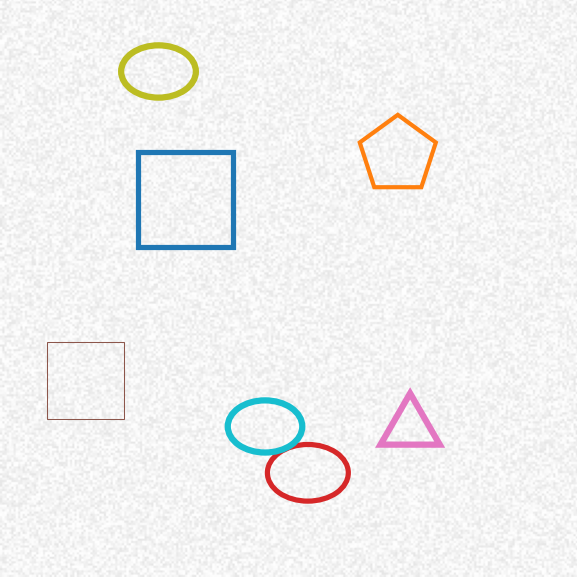[{"shape": "square", "thickness": 2.5, "radius": 0.41, "center": [0.321, 0.654]}, {"shape": "pentagon", "thickness": 2, "radius": 0.35, "center": [0.689, 0.731]}, {"shape": "oval", "thickness": 2.5, "radius": 0.35, "center": [0.533, 0.18]}, {"shape": "square", "thickness": 0.5, "radius": 0.33, "center": [0.149, 0.34]}, {"shape": "triangle", "thickness": 3, "radius": 0.3, "center": [0.71, 0.259]}, {"shape": "oval", "thickness": 3, "radius": 0.32, "center": [0.274, 0.875]}, {"shape": "oval", "thickness": 3, "radius": 0.32, "center": [0.459, 0.261]}]